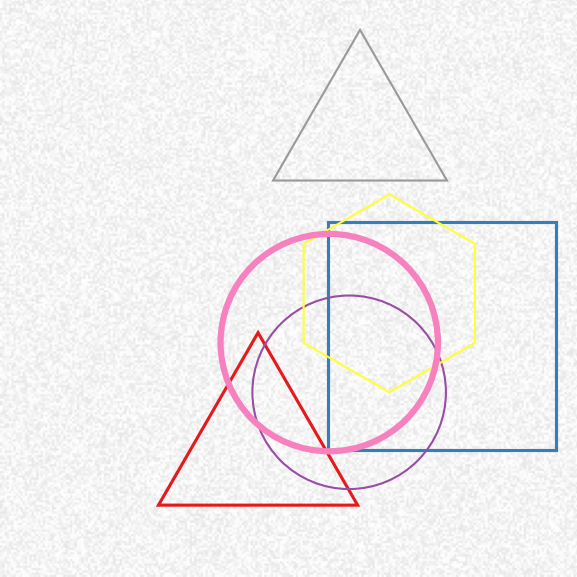[{"shape": "triangle", "thickness": 1.5, "radius": 1.0, "center": [0.447, 0.224]}, {"shape": "square", "thickness": 1.5, "radius": 0.99, "center": [0.766, 0.418]}, {"shape": "circle", "thickness": 1, "radius": 0.84, "center": [0.605, 0.32]}, {"shape": "hexagon", "thickness": 1, "radius": 0.86, "center": [0.674, 0.491]}, {"shape": "circle", "thickness": 3, "radius": 0.94, "center": [0.57, 0.406]}, {"shape": "triangle", "thickness": 1, "radius": 0.87, "center": [0.623, 0.773]}]